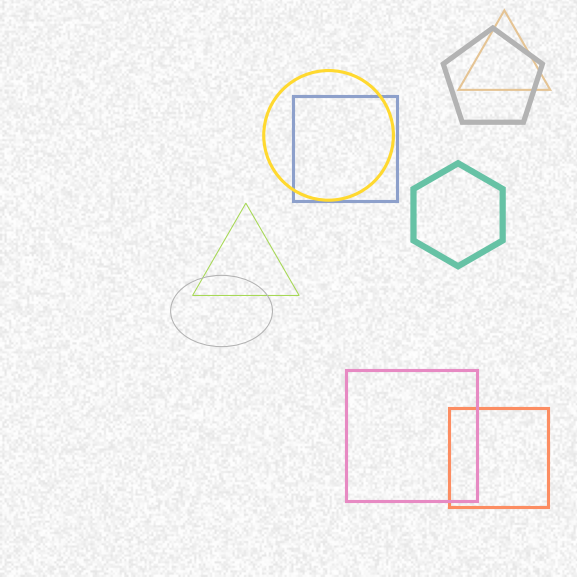[{"shape": "hexagon", "thickness": 3, "radius": 0.45, "center": [0.793, 0.627]}, {"shape": "square", "thickness": 1.5, "radius": 0.43, "center": [0.863, 0.207]}, {"shape": "square", "thickness": 1.5, "radius": 0.45, "center": [0.598, 0.742]}, {"shape": "square", "thickness": 1.5, "radius": 0.56, "center": [0.712, 0.245]}, {"shape": "triangle", "thickness": 0.5, "radius": 0.53, "center": [0.426, 0.541]}, {"shape": "circle", "thickness": 1.5, "radius": 0.56, "center": [0.569, 0.765]}, {"shape": "triangle", "thickness": 1, "radius": 0.46, "center": [0.873, 0.889]}, {"shape": "pentagon", "thickness": 2.5, "radius": 0.45, "center": [0.853, 0.86]}, {"shape": "oval", "thickness": 0.5, "radius": 0.44, "center": [0.384, 0.461]}]